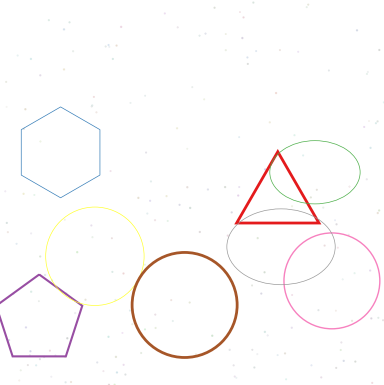[{"shape": "triangle", "thickness": 2, "radius": 0.62, "center": [0.722, 0.482]}, {"shape": "hexagon", "thickness": 0.5, "radius": 0.59, "center": [0.157, 0.604]}, {"shape": "oval", "thickness": 0.5, "radius": 0.59, "center": [0.818, 0.553]}, {"shape": "pentagon", "thickness": 1.5, "radius": 0.59, "center": [0.102, 0.169]}, {"shape": "circle", "thickness": 0.5, "radius": 0.64, "center": [0.246, 0.334]}, {"shape": "circle", "thickness": 2, "radius": 0.68, "center": [0.48, 0.208]}, {"shape": "circle", "thickness": 1, "radius": 0.62, "center": [0.862, 0.27]}, {"shape": "oval", "thickness": 0.5, "radius": 0.7, "center": [0.73, 0.359]}]